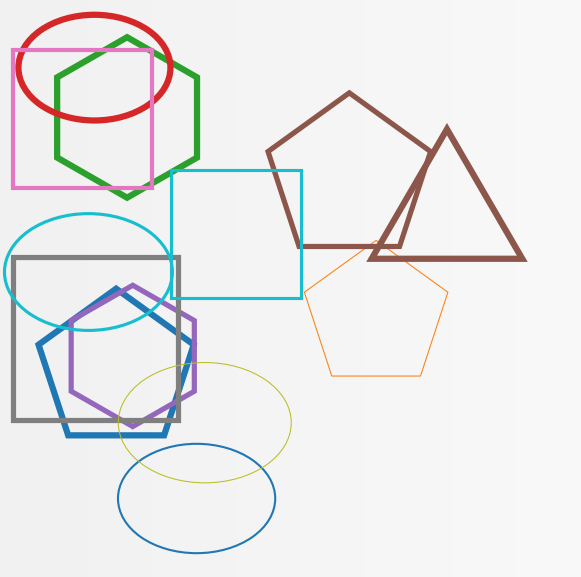[{"shape": "pentagon", "thickness": 3, "radius": 0.7, "center": [0.2, 0.359]}, {"shape": "oval", "thickness": 1, "radius": 0.68, "center": [0.338, 0.136]}, {"shape": "pentagon", "thickness": 0.5, "radius": 0.65, "center": [0.647, 0.453]}, {"shape": "hexagon", "thickness": 3, "radius": 0.69, "center": [0.219, 0.796]}, {"shape": "oval", "thickness": 3, "radius": 0.65, "center": [0.162, 0.882]}, {"shape": "hexagon", "thickness": 2.5, "radius": 0.61, "center": [0.228, 0.383]}, {"shape": "pentagon", "thickness": 2.5, "radius": 0.74, "center": [0.601, 0.691]}, {"shape": "triangle", "thickness": 3, "radius": 0.75, "center": [0.769, 0.626]}, {"shape": "square", "thickness": 2, "radius": 0.6, "center": [0.142, 0.793]}, {"shape": "square", "thickness": 2.5, "radius": 0.71, "center": [0.164, 0.413]}, {"shape": "oval", "thickness": 0.5, "radius": 0.74, "center": [0.352, 0.267]}, {"shape": "oval", "thickness": 1.5, "radius": 0.72, "center": [0.152, 0.528]}, {"shape": "square", "thickness": 1.5, "radius": 0.56, "center": [0.406, 0.594]}]